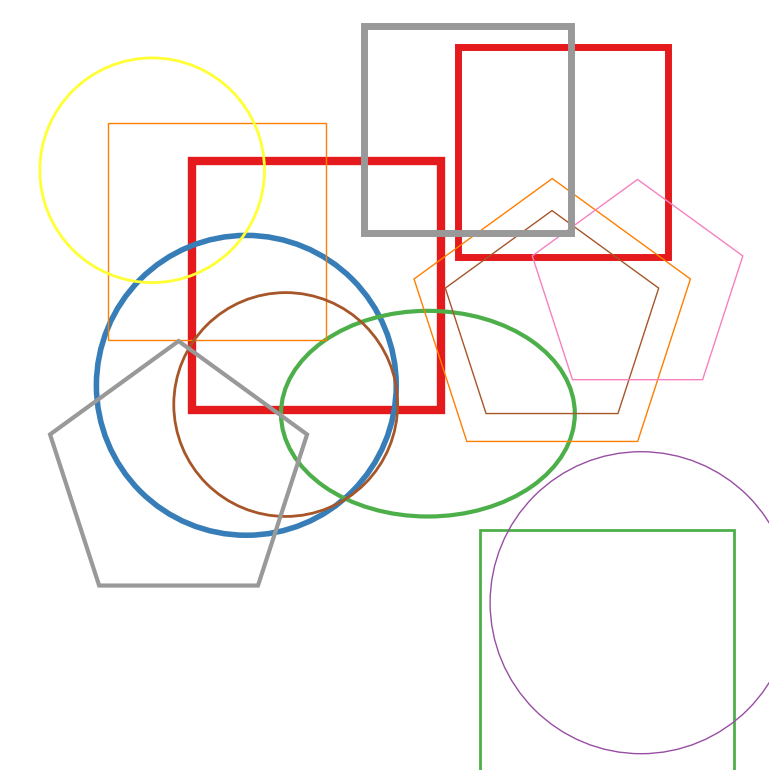[{"shape": "square", "thickness": 3, "radius": 0.81, "center": [0.411, 0.629]}, {"shape": "square", "thickness": 2.5, "radius": 0.68, "center": [0.731, 0.803]}, {"shape": "circle", "thickness": 2, "radius": 0.97, "center": [0.32, 0.5]}, {"shape": "oval", "thickness": 1.5, "radius": 0.95, "center": [0.556, 0.463]}, {"shape": "square", "thickness": 1, "radius": 0.82, "center": [0.788, 0.147]}, {"shape": "circle", "thickness": 0.5, "radius": 0.98, "center": [0.833, 0.217]}, {"shape": "pentagon", "thickness": 0.5, "radius": 0.94, "center": [0.717, 0.579]}, {"shape": "square", "thickness": 0.5, "radius": 0.71, "center": [0.282, 0.7]}, {"shape": "circle", "thickness": 1, "radius": 0.73, "center": [0.198, 0.779]}, {"shape": "circle", "thickness": 1, "radius": 0.73, "center": [0.371, 0.475]}, {"shape": "pentagon", "thickness": 0.5, "radius": 0.73, "center": [0.717, 0.581]}, {"shape": "pentagon", "thickness": 0.5, "radius": 0.72, "center": [0.828, 0.623]}, {"shape": "square", "thickness": 2.5, "radius": 0.67, "center": [0.607, 0.831]}, {"shape": "pentagon", "thickness": 1.5, "radius": 0.88, "center": [0.232, 0.382]}]